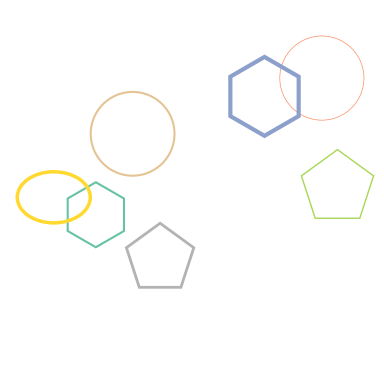[{"shape": "hexagon", "thickness": 1.5, "radius": 0.42, "center": [0.249, 0.442]}, {"shape": "circle", "thickness": 0.5, "radius": 0.55, "center": [0.836, 0.797]}, {"shape": "hexagon", "thickness": 3, "radius": 0.51, "center": [0.687, 0.75]}, {"shape": "pentagon", "thickness": 1, "radius": 0.49, "center": [0.877, 0.513]}, {"shape": "oval", "thickness": 2.5, "radius": 0.47, "center": [0.14, 0.487]}, {"shape": "circle", "thickness": 1.5, "radius": 0.54, "center": [0.344, 0.652]}, {"shape": "pentagon", "thickness": 2, "radius": 0.46, "center": [0.416, 0.328]}]